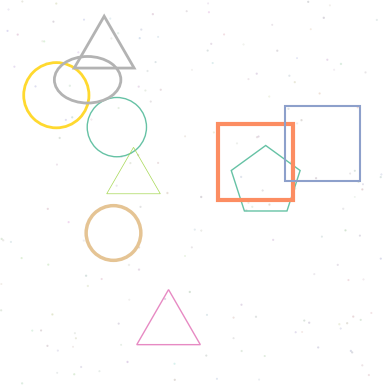[{"shape": "pentagon", "thickness": 1, "radius": 0.47, "center": [0.69, 0.528]}, {"shape": "circle", "thickness": 1, "radius": 0.38, "center": [0.304, 0.67]}, {"shape": "square", "thickness": 3, "radius": 0.49, "center": [0.664, 0.579]}, {"shape": "square", "thickness": 1.5, "radius": 0.49, "center": [0.838, 0.627]}, {"shape": "triangle", "thickness": 1, "radius": 0.48, "center": [0.438, 0.152]}, {"shape": "triangle", "thickness": 0.5, "radius": 0.4, "center": [0.347, 0.537]}, {"shape": "circle", "thickness": 2, "radius": 0.42, "center": [0.146, 0.753]}, {"shape": "circle", "thickness": 2.5, "radius": 0.36, "center": [0.295, 0.395]}, {"shape": "oval", "thickness": 2, "radius": 0.43, "center": [0.228, 0.793]}, {"shape": "triangle", "thickness": 2, "radius": 0.45, "center": [0.271, 0.868]}]